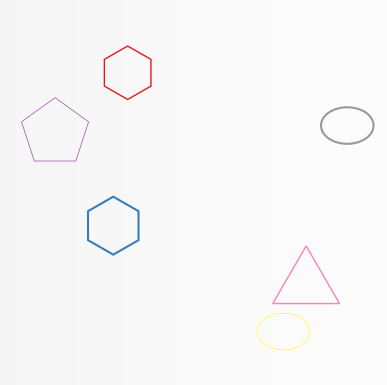[{"shape": "hexagon", "thickness": 1, "radius": 0.35, "center": [0.329, 0.811]}, {"shape": "hexagon", "thickness": 1.5, "radius": 0.38, "center": [0.292, 0.414]}, {"shape": "pentagon", "thickness": 0.5, "radius": 0.46, "center": [0.142, 0.655]}, {"shape": "oval", "thickness": 0.5, "radius": 0.34, "center": [0.732, 0.139]}, {"shape": "triangle", "thickness": 1, "radius": 0.5, "center": [0.79, 0.261]}, {"shape": "oval", "thickness": 1.5, "radius": 0.34, "center": [0.896, 0.674]}]